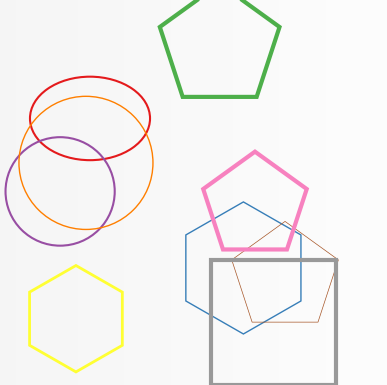[{"shape": "oval", "thickness": 1.5, "radius": 0.77, "center": [0.232, 0.692]}, {"shape": "hexagon", "thickness": 1, "radius": 0.86, "center": [0.628, 0.304]}, {"shape": "pentagon", "thickness": 3, "radius": 0.81, "center": [0.567, 0.88]}, {"shape": "circle", "thickness": 1.5, "radius": 0.7, "center": [0.155, 0.503]}, {"shape": "circle", "thickness": 1, "radius": 0.86, "center": [0.222, 0.577]}, {"shape": "hexagon", "thickness": 2, "radius": 0.69, "center": [0.196, 0.172]}, {"shape": "pentagon", "thickness": 0.5, "radius": 0.72, "center": [0.736, 0.28]}, {"shape": "pentagon", "thickness": 3, "radius": 0.7, "center": [0.658, 0.466]}, {"shape": "square", "thickness": 3, "radius": 0.81, "center": [0.705, 0.163]}]